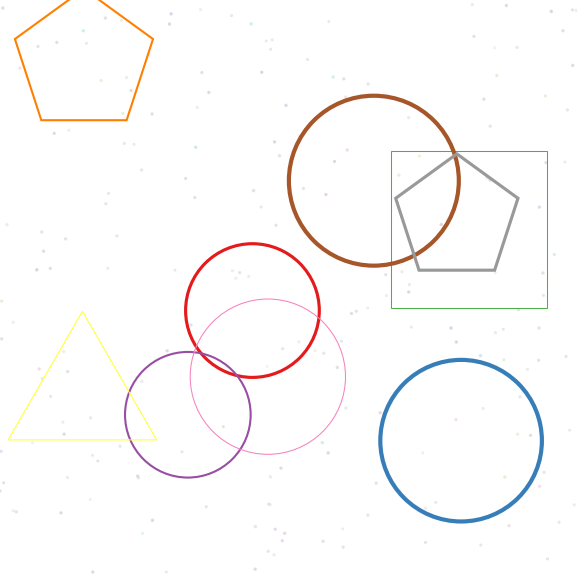[{"shape": "circle", "thickness": 1.5, "radius": 0.58, "center": [0.437, 0.461]}, {"shape": "circle", "thickness": 2, "radius": 0.7, "center": [0.798, 0.236]}, {"shape": "square", "thickness": 0.5, "radius": 0.68, "center": [0.812, 0.602]}, {"shape": "circle", "thickness": 1, "radius": 0.54, "center": [0.325, 0.281]}, {"shape": "pentagon", "thickness": 1, "radius": 0.63, "center": [0.145, 0.893]}, {"shape": "triangle", "thickness": 0.5, "radius": 0.74, "center": [0.143, 0.312]}, {"shape": "circle", "thickness": 2, "radius": 0.74, "center": [0.647, 0.686]}, {"shape": "circle", "thickness": 0.5, "radius": 0.67, "center": [0.464, 0.347]}, {"shape": "pentagon", "thickness": 1.5, "radius": 0.56, "center": [0.791, 0.621]}]